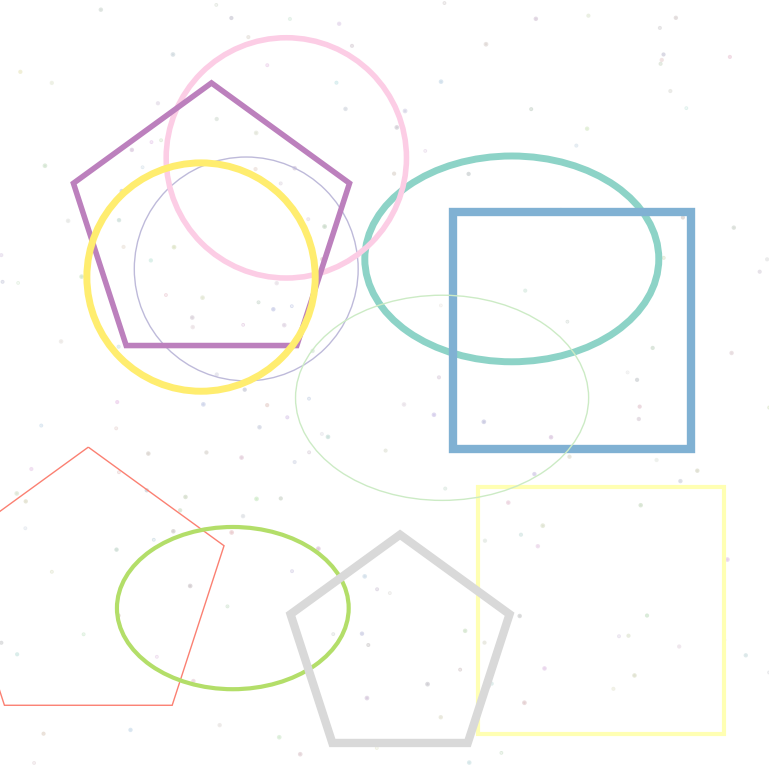[{"shape": "oval", "thickness": 2.5, "radius": 0.95, "center": [0.665, 0.664]}, {"shape": "square", "thickness": 1.5, "radius": 0.8, "center": [0.781, 0.207]}, {"shape": "circle", "thickness": 0.5, "radius": 0.73, "center": [0.32, 0.651]}, {"shape": "pentagon", "thickness": 0.5, "radius": 0.93, "center": [0.115, 0.234]}, {"shape": "square", "thickness": 3, "radius": 0.77, "center": [0.743, 0.571]}, {"shape": "oval", "thickness": 1.5, "radius": 0.75, "center": [0.302, 0.21]}, {"shape": "circle", "thickness": 2, "radius": 0.78, "center": [0.372, 0.795]}, {"shape": "pentagon", "thickness": 3, "radius": 0.75, "center": [0.52, 0.156]}, {"shape": "pentagon", "thickness": 2, "radius": 0.94, "center": [0.275, 0.704]}, {"shape": "oval", "thickness": 0.5, "radius": 0.95, "center": [0.574, 0.483]}, {"shape": "circle", "thickness": 2.5, "radius": 0.74, "center": [0.261, 0.64]}]